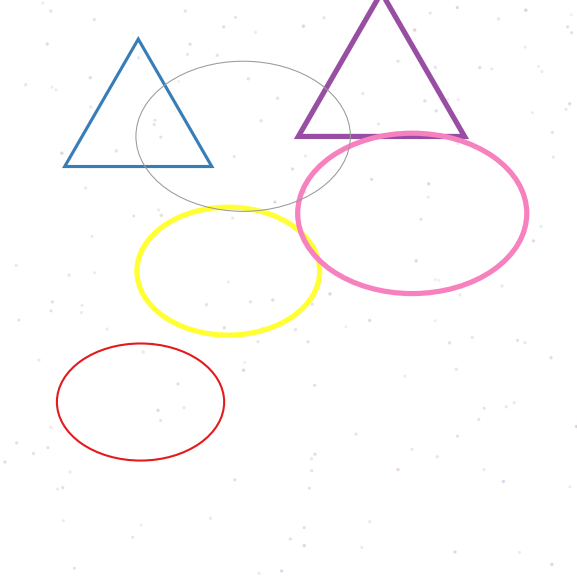[{"shape": "oval", "thickness": 1, "radius": 0.72, "center": [0.243, 0.303]}, {"shape": "triangle", "thickness": 1.5, "radius": 0.74, "center": [0.239, 0.784]}, {"shape": "triangle", "thickness": 2.5, "radius": 0.83, "center": [0.661, 0.846]}, {"shape": "oval", "thickness": 2.5, "radius": 0.79, "center": [0.395, 0.53]}, {"shape": "oval", "thickness": 2.5, "radius": 0.99, "center": [0.714, 0.63]}, {"shape": "oval", "thickness": 0.5, "radius": 0.93, "center": [0.421, 0.763]}]